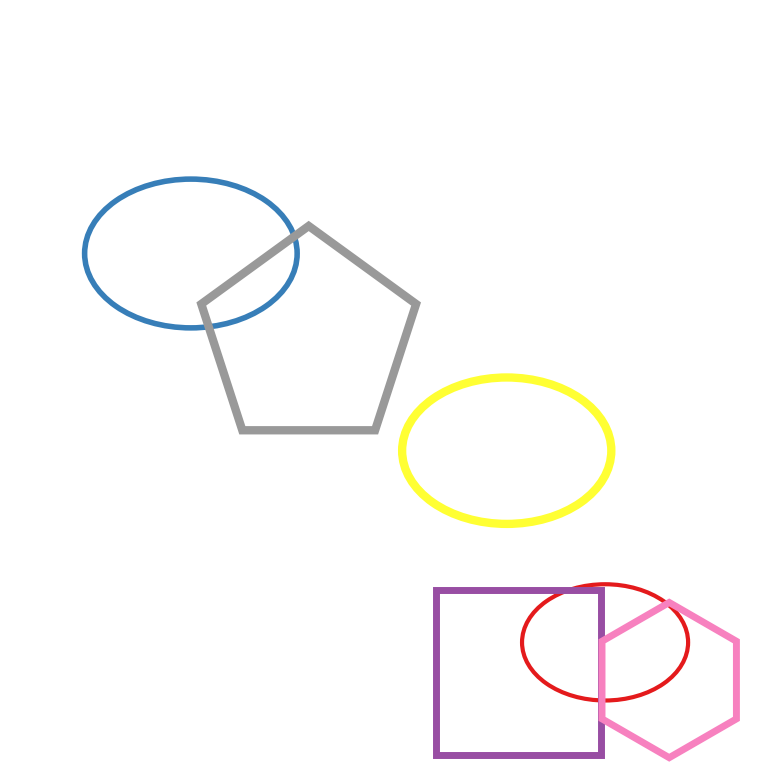[{"shape": "oval", "thickness": 1.5, "radius": 0.54, "center": [0.786, 0.166]}, {"shape": "oval", "thickness": 2, "radius": 0.69, "center": [0.248, 0.671]}, {"shape": "square", "thickness": 2.5, "radius": 0.54, "center": [0.674, 0.126]}, {"shape": "oval", "thickness": 3, "radius": 0.68, "center": [0.658, 0.415]}, {"shape": "hexagon", "thickness": 2.5, "radius": 0.5, "center": [0.869, 0.117]}, {"shape": "pentagon", "thickness": 3, "radius": 0.73, "center": [0.401, 0.56]}]